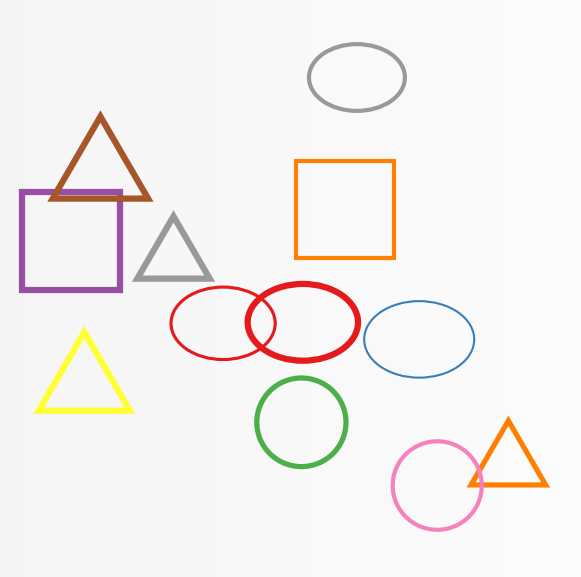[{"shape": "oval", "thickness": 3, "radius": 0.47, "center": [0.521, 0.441]}, {"shape": "oval", "thickness": 1.5, "radius": 0.45, "center": [0.384, 0.439]}, {"shape": "oval", "thickness": 1, "radius": 0.47, "center": [0.721, 0.411]}, {"shape": "circle", "thickness": 2.5, "radius": 0.38, "center": [0.519, 0.268]}, {"shape": "square", "thickness": 3, "radius": 0.42, "center": [0.122, 0.582]}, {"shape": "square", "thickness": 2, "radius": 0.42, "center": [0.593, 0.637]}, {"shape": "triangle", "thickness": 2.5, "radius": 0.37, "center": [0.875, 0.196]}, {"shape": "triangle", "thickness": 3, "radius": 0.45, "center": [0.145, 0.333]}, {"shape": "triangle", "thickness": 3, "radius": 0.47, "center": [0.173, 0.703]}, {"shape": "circle", "thickness": 2, "radius": 0.38, "center": [0.752, 0.158]}, {"shape": "oval", "thickness": 2, "radius": 0.41, "center": [0.614, 0.865]}, {"shape": "triangle", "thickness": 3, "radius": 0.36, "center": [0.299, 0.553]}]